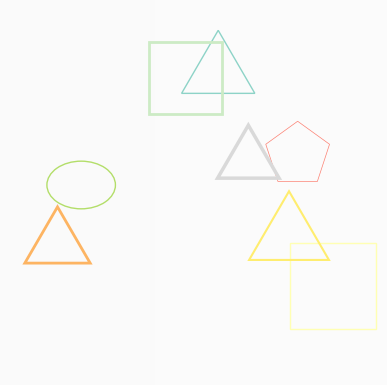[{"shape": "triangle", "thickness": 1, "radius": 0.55, "center": [0.563, 0.812]}, {"shape": "square", "thickness": 1, "radius": 0.56, "center": [0.859, 0.257]}, {"shape": "pentagon", "thickness": 0.5, "radius": 0.43, "center": [0.768, 0.599]}, {"shape": "triangle", "thickness": 2, "radius": 0.49, "center": [0.148, 0.365]}, {"shape": "oval", "thickness": 1, "radius": 0.44, "center": [0.209, 0.519]}, {"shape": "triangle", "thickness": 2.5, "radius": 0.46, "center": [0.641, 0.583]}, {"shape": "square", "thickness": 2, "radius": 0.47, "center": [0.479, 0.797]}, {"shape": "triangle", "thickness": 1.5, "radius": 0.59, "center": [0.746, 0.384]}]